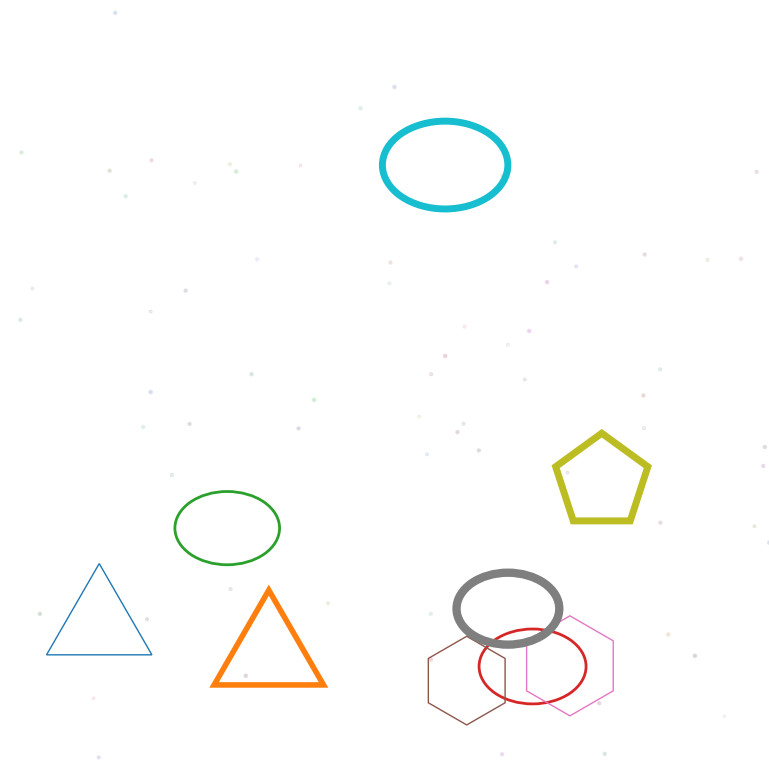[{"shape": "triangle", "thickness": 0.5, "radius": 0.39, "center": [0.129, 0.189]}, {"shape": "triangle", "thickness": 2, "radius": 0.41, "center": [0.349, 0.151]}, {"shape": "oval", "thickness": 1, "radius": 0.34, "center": [0.295, 0.314]}, {"shape": "oval", "thickness": 1, "radius": 0.35, "center": [0.692, 0.134]}, {"shape": "hexagon", "thickness": 0.5, "radius": 0.29, "center": [0.606, 0.116]}, {"shape": "hexagon", "thickness": 0.5, "radius": 0.32, "center": [0.74, 0.135]}, {"shape": "oval", "thickness": 3, "radius": 0.33, "center": [0.66, 0.21]}, {"shape": "pentagon", "thickness": 2.5, "radius": 0.31, "center": [0.781, 0.374]}, {"shape": "oval", "thickness": 2.5, "radius": 0.41, "center": [0.578, 0.786]}]